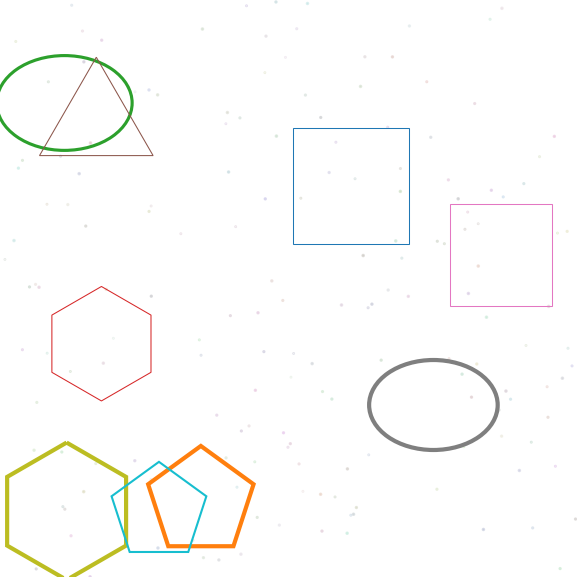[{"shape": "square", "thickness": 0.5, "radius": 0.5, "center": [0.608, 0.677]}, {"shape": "pentagon", "thickness": 2, "radius": 0.48, "center": [0.348, 0.131]}, {"shape": "oval", "thickness": 1.5, "radius": 0.59, "center": [0.112, 0.821]}, {"shape": "hexagon", "thickness": 0.5, "radius": 0.5, "center": [0.176, 0.404]}, {"shape": "triangle", "thickness": 0.5, "radius": 0.57, "center": [0.167, 0.786]}, {"shape": "square", "thickness": 0.5, "radius": 0.44, "center": [0.868, 0.557]}, {"shape": "oval", "thickness": 2, "radius": 0.56, "center": [0.75, 0.298]}, {"shape": "hexagon", "thickness": 2, "radius": 0.59, "center": [0.115, 0.114]}, {"shape": "pentagon", "thickness": 1, "radius": 0.43, "center": [0.275, 0.113]}]